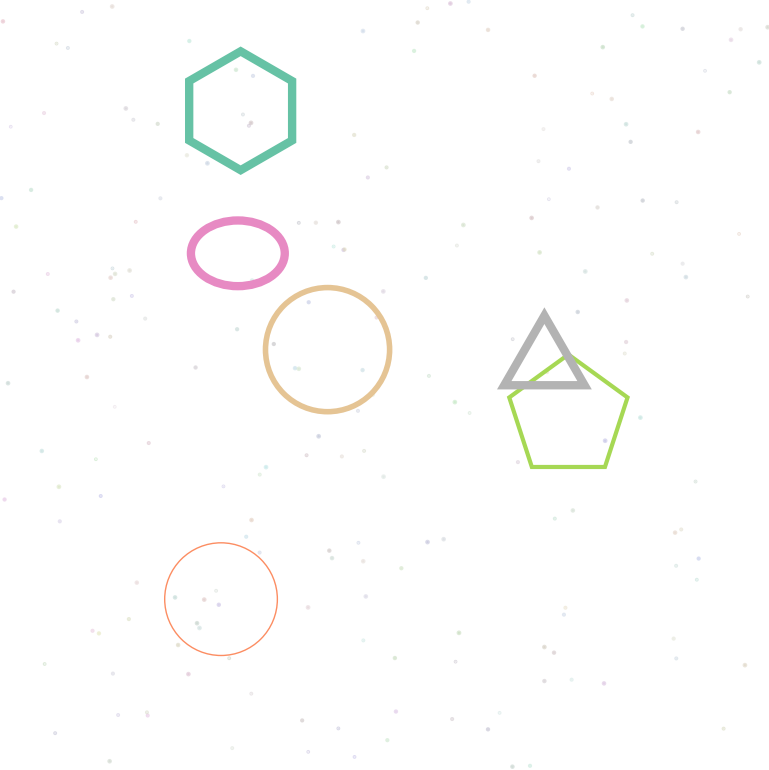[{"shape": "hexagon", "thickness": 3, "radius": 0.39, "center": [0.313, 0.856]}, {"shape": "circle", "thickness": 0.5, "radius": 0.37, "center": [0.287, 0.222]}, {"shape": "oval", "thickness": 3, "radius": 0.3, "center": [0.309, 0.671]}, {"shape": "pentagon", "thickness": 1.5, "radius": 0.4, "center": [0.738, 0.459]}, {"shape": "circle", "thickness": 2, "radius": 0.4, "center": [0.425, 0.546]}, {"shape": "triangle", "thickness": 3, "radius": 0.3, "center": [0.707, 0.53]}]